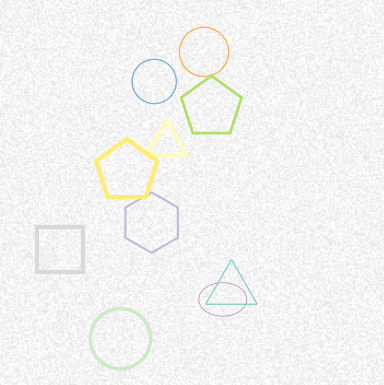[{"shape": "triangle", "thickness": 1, "radius": 0.39, "center": [0.601, 0.248]}, {"shape": "triangle", "thickness": 2.5, "radius": 0.3, "center": [0.433, 0.628]}, {"shape": "hexagon", "thickness": 1.5, "radius": 0.39, "center": [0.394, 0.422]}, {"shape": "circle", "thickness": 1, "radius": 0.29, "center": [0.401, 0.788]}, {"shape": "circle", "thickness": 1, "radius": 0.32, "center": [0.53, 0.865]}, {"shape": "pentagon", "thickness": 2, "radius": 0.41, "center": [0.549, 0.721]}, {"shape": "square", "thickness": 3, "radius": 0.3, "center": [0.155, 0.352]}, {"shape": "oval", "thickness": 0.5, "radius": 0.31, "center": [0.579, 0.222]}, {"shape": "circle", "thickness": 2.5, "radius": 0.39, "center": [0.313, 0.12]}, {"shape": "pentagon", "thickness": 3, "radius": 0.42, "center": [0.329, 0.556]}]